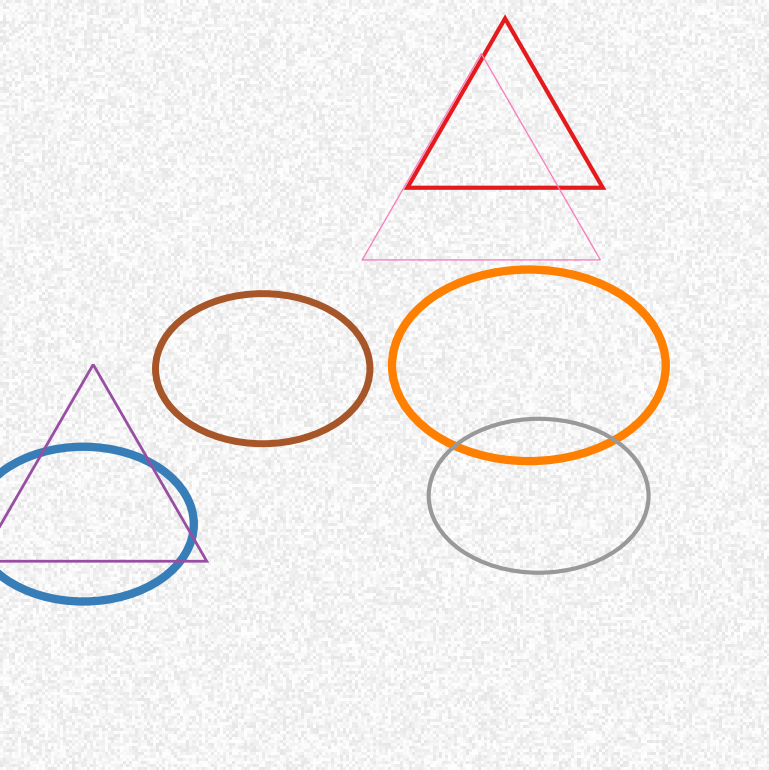[{"shape": "triangle", "thickness": 1.5, "radius": 0.73, "center": [0.656, 0.829]}, {"shape": "oval", "thickness": 3, "radius": 0.72, "center": [0.108, 0.319]}, {"shape": "triangle", "thickness": 1, "radius": 0.85, "center": [0.121, 0.356]}, {"shape": "oval", "thickness": 3, "radius": 0.89, "center": [0.687, 0.526]}, {"shape": "oval", "thickness": 2.5, "radius": 0.7, "center": [0.341, 0.521]}, {"shape": "triangle", "thickness": 0.5, "radius": 0.89, "center": [0.625, 0.752]}, {"shape": "oval", "thickness": 1.5, "radius": 0.71, "center": [0.7, 0.356]}]